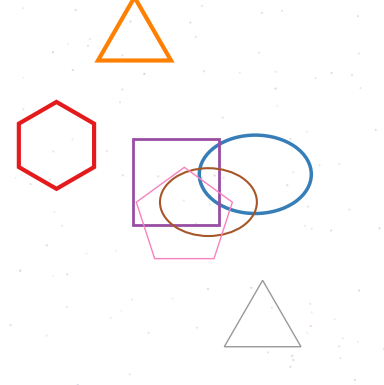[{"shape": "hexagon", "thickness": 3, "radius": 0.56, "center": [0.147, 0.622]}, {"shape": "oval", "thickness": 2.5, "radius": 0.73, "center": [0.663, 0.547]}, {"shape": "square", "thickness": 2, "radius": 0.56, "center": [0.458, 0.528]}, {"shape": "triangle", "thickness": 3, "radius": 0.55, "center": [0.349, 0.898]}, {"shape": "oval", "thickness": 1.5, "radius": 0.63, "center": [0.541, 0.475]}, {"shape": "pentagon", "thickness": 1, "radius": 0.66, "center": [0.479, 0.434]}, {"shape": "triangle", "thickness": 1, "radius": 0.58, "center": [0.682, 0.157]}]